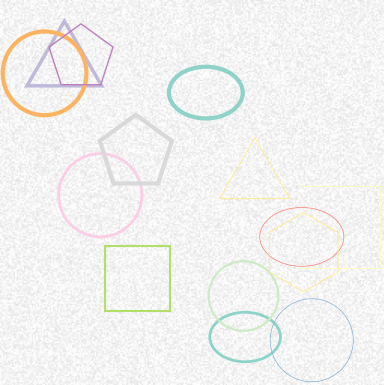[{"shape": "oval", "thickness": 2, "radius": 0.46, "center": [0.637, 0.125]}, {"shape": "oval", "thickness": 3, "radius": 0.48, "center": [0.535, 0.76]}, {"shape": "square", "thickness": 0.5, "radius": 0.53, "center": [0.882, 0.41]}, {"shape": "triangle", "thickness": 2.5, "radius": 0.56, "center": [0.167, 0.833]}, {"shape": "oval", "thickness": 0.5, "radius": 0.55, "center": [0.784, 0.385]}, {"shape": "circle", "thickness": 0.5, "radius": 0.54, "center": [0.81, 0.116]}, {"shape": "circle", "thickness": 3, "radius": 0.54, "center": [0.116, 0.81]}, {"shape": "square", "thickness": 1.5, "radius": 0.42, "center": [0.358, 0.277]}, {"shape": "circle", "thickness": 2, "radius": 0.54, "center": [0.26, 0.493]}, {"shape": "pentagon", "thickness": 3, "radius": 0.49, "center": [0.353, 0.603]}, {"shape": "pentagon", "thickness": 1, "radius": 0.44, "center": [0.21, 0.851]}, {"shape": "circle", "thickness": 1.5, "radius": 0.45, "center": [0.633, 0.231]}, {"shape": "triangle", "thickness": 0.5, "radius": 0.53, "center": [0.662, 0.537]}, {"shape": "hexagon", "thickness": 0.5, "radius": 0.52, "center": [0.789, 0.345]}]